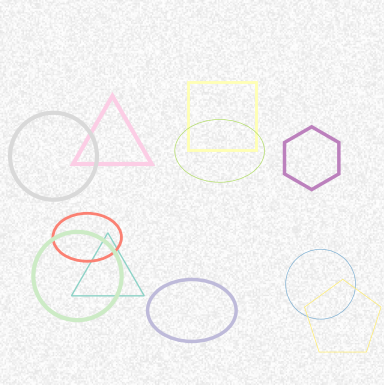[{"shape": "triangle", "thickness": 1, "radius": 0.55, "center": [0.28, 0.286]}, {"shape": "square", "thickness": 2, "radius": 0.44, "center": [0.577, 0.698]}, {"shape": "oval", "thickness": 2.5, "radius": 0.57, "center": [0.498, 0.194]}, {"shape": "oval", "thickness": 2, "radius": 0.44, "center": [0.226, 0.384]}, {"shape": "circle", "thickness": 0.5, "radius": 0.45, "center": [0.833, 0.262]}, {"shape": "oval", "thickness": 0.5, "radius": 0.58, "center": [0.57, 0.608]}, {"shape": "triangle", "thickness": 3, "radius": 0.59, "center": [0.292, 0.633]}, {"shape": "circle", "thickness": 3, "radius": 0.56, "center": [0.139, 0.594]}, {"shape": "hexagon", "thickness": 2.5, "radius": 0.41, "center": [0.81, 0.589]}, {"shape": "circle", "thickness": 3, "radius": 0.57, "center": [0.201, 0.283]}, {"shape": "pentagon", "thickness": 0.5, "radius": 0.52, "center": [0.89, 0.17]}]